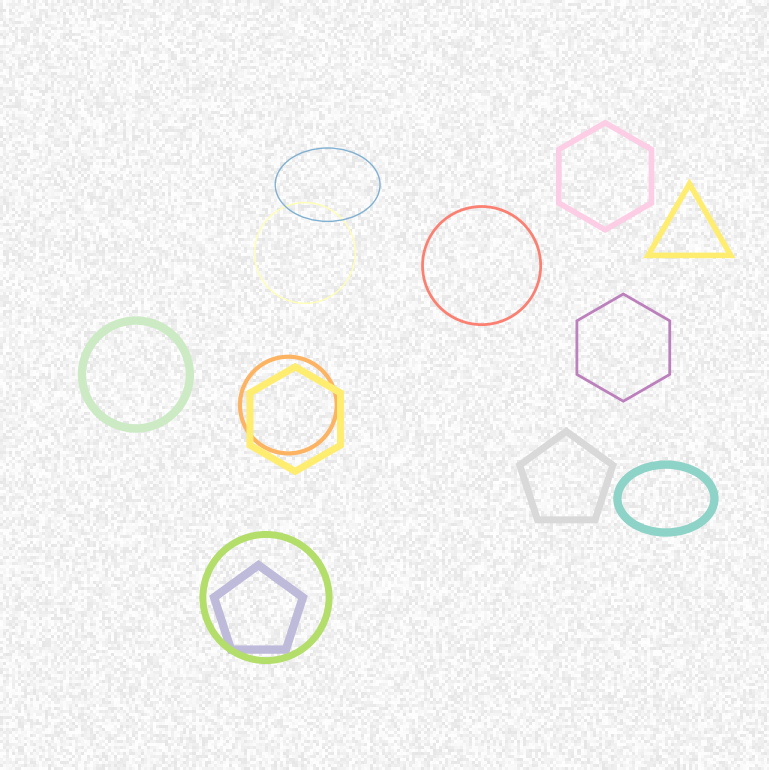[{"shape": "oval", "thickness": 3, "radius": 0.31, "center": [0.865, 0.353]}, {"shape": "circle", "thickness": 0.5, "radius": 0.33, "center": [0.396, 0.671]}, {"shape": "pentagon", "thickness": 3, "radius": 0.3, "center": [0.336, 0.205]}, {"shape": "circle", "thickness": 1, "radius": 0.38, "center": [0.625, 0.655]}, {"shape": "oval", "thickness": 0.5, "radius": 0.34, "center": [0.425, 0.76]}, {"shape": "circle", "thickness": 1.5, "radius": 0.31, "center": [0.374, 0.474]}, {"shape": "circle", "thickness": 2.5, "radius": 0.41, "center": [0.345, 0.224]}, {"shape": "hexagon", "thickness": 2, "radius": 0.35, "center": [0.786, 0.771]}, {"shape": "pentagon", "thickness": 2.5, "radius": 0.32, "center": [0.735, 0.376]}, {"shape": "hexagon", "thickness": 1, "radius": 0.35, "center": [0.809, 0.549]}, {"shape": "circle", "thickness": 3, "radius": 0.35, "center": [0.177, 0.514]}, {"shape": "triangle", "thickness": 2, "radius": 0.31, "center": [0.895, 0.699]}, {"shape": "hexagon", "thickness": 2.5, "radius": 0.34, "center": [0.383, 0.456]}]